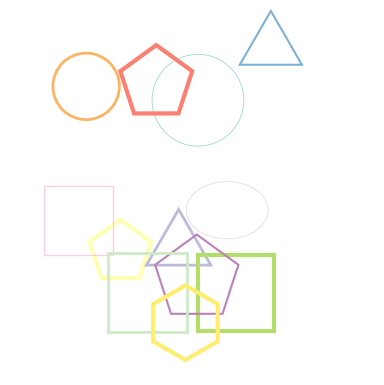[{"shape": "circle", "thickness": 0.5, "radius": 0.6, "center": [0.514, 0.74]}, {"shape": "pentagon", "thickness": 3, "radius": 0.42, "center": [0.313, 0.346]}, {"shape": "triangle", "thickness": 2, "radius": 0.48, "center": [0.464, 0.36]}, {"shape": "pentagon", "thickness": 3, "radius": 0.49, "center": [0.406, 0.785]}, {"shape": "triangle", "thickness": 1.5, "radius": 0.47, "center": [0.704, 0.878]}, {"shape": "circle", "thickness": 2, "radius": 0.43, "center": [0.224, 0.776]}, {"shape": "square", "thickness": 3, "radius": 0.49, "center": [0.613, 0.238]}, {"shape": "square", "thickness": 1, "radius": 0.45, "center": [0.205, 0.427]}, {"shape": "oval", "thickness": 0.5, "radius": 0.53, "center": [0.59, 0.454]}, {"shape": "pentagon", "thickness": 1.5, "radius": 0.57, "center": [0.511, 0.277]}, {"shape": "square", "thickness": 2, "radius": 0.51, "center": [0.383, 0.24]}, {"shape": "hexagon", "thickness": 3, "radius": 0.48, "center": [0.482, 0.162]}]